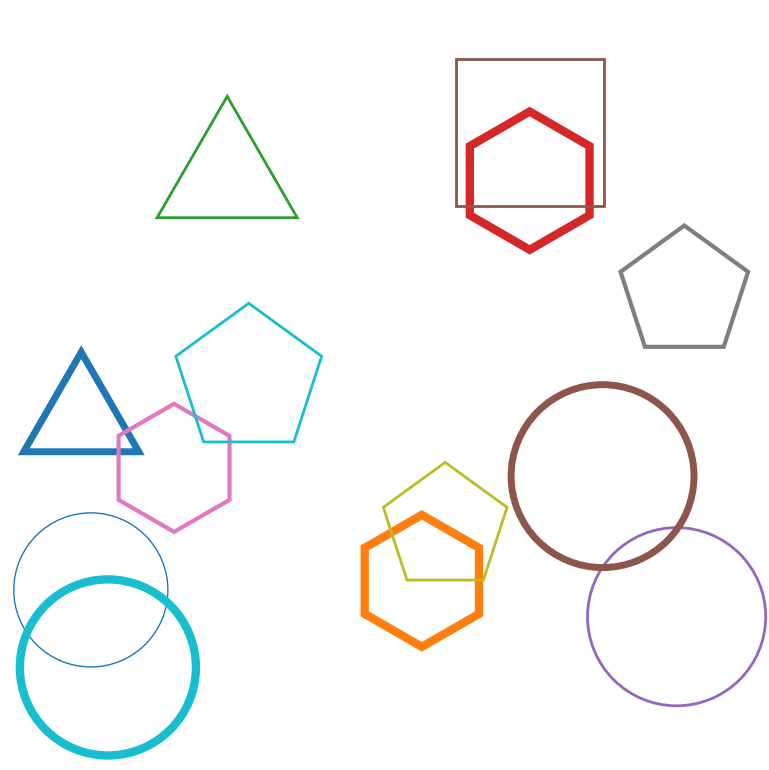[{"shape": "triangle", "thickness": 2.5, "radius": 0.43, "center": [0.106, 0.456]}, {"shape": "circle", "thickness": 0.5, "radius": 0.5, "center": [0.118, 0.234]}, {"shape": "hexagon", "thickness": 3, "radius": 0.43, "center": [0.548, 0.246]}, {"shape": "triangle", "thickness": 1, "radius": 0.53, "center": [0.295, 0.77]}, {"shape": "hexagon", "thickness": 3, "radius": 0.45, "center": [0.688, 0.765]}, {"shape": "circle", "thickness": 1, "radius": 0.58, "center": [0.879, 0.199]}, {"shape": "circle", "thickness": 2.5, "radius": 0.59, "center": [0.783, 0.382]}, {"shape": "square", "thickness": 1, "radius": 0.48, "center": [0.688, 0.828]}, {"shape": "hexagon", "thickness": 1.5, "radius": 0.42, "center": [0.226, 0.392]}, {"shape": "pentagon", "thickness": 1.5, "radius": 0.44, "center": [0.889, 0.62]}, {"shape": "pentagon", "thickness": 1, "radius": 0.42, "center": [0.578, 0.315]}, {"shape": "circle", "thickness": 3, "radius": 0.57, "center": [0.14, 0.133]}, {"shape": "pentagon", "thickness": 1, "radius": 0.5, "center": [0.323, 0.507]}]